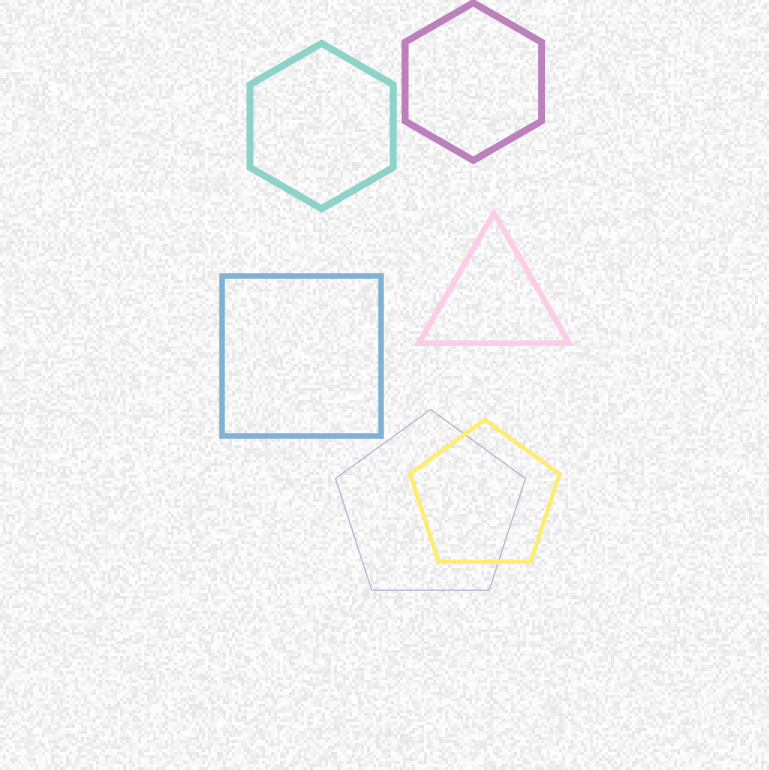[{"shape": "hexagon", "thickness": 2.5, "radius": 0.54, "center": [0.418, 0.836]}, {"shape": "pentagon", "thickness": 0.5, "radius": 0.65, "center": [0.559, 0.338]}, {"shape": "square", "thickness": 2, "radius": 0.52, "center": [0.392, 0.538]}, {"shape": "triangle", "thickness": 2, "radius": 0.56, "center": [0.642, 0.611]}, {"shape": "hexagon", "thickness": 2.5, "radius": 0.51, "center": [0.615, 0.894]}, {"shape": "pentagon", "thickness": 1.5, "radius": 0.51, "center": [0.63, 0.353]}]